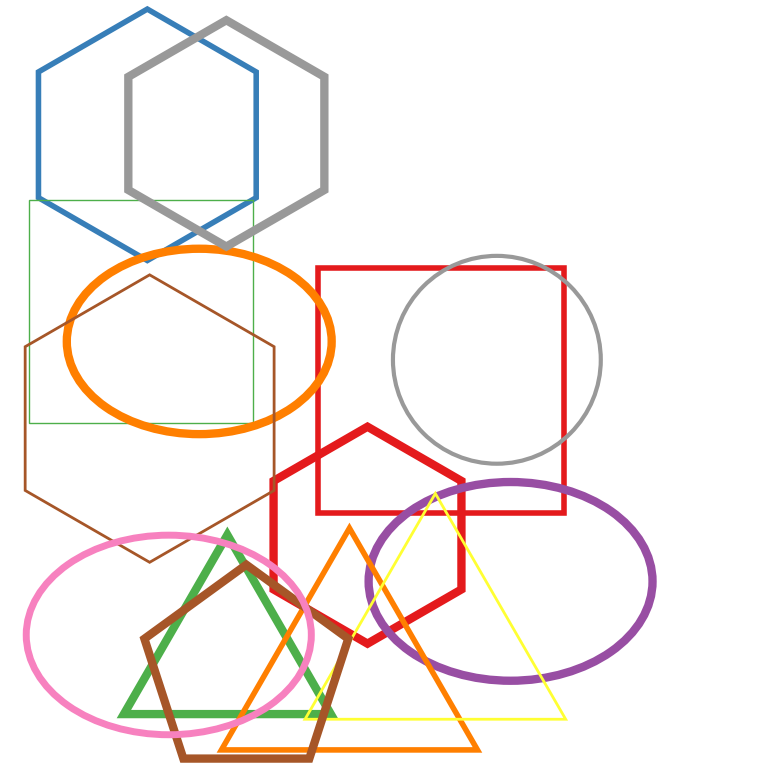[{"shape": "square", "thickness": 2, "radius": 0.8, "center": [0.573, 0.492]}, {"shape": "hexagon", "thickness": 3, "radius": 0.7, "center": [0.477, 0.305]}, {"shape": "hexagon", "thickness": 2, "radius": 0.82, "center": [0.191, 0.825]}, {"shape": "triangle", "thickness": 3, "radius": 0.78, "center": [0.295, 0.15]}, {"shape": "square", "thickness": 0.5, "radius": 0.72, "center": [0.183, 0.595]}, {"shape": "oval", "thickness": 3, "radius": 0.92, "center": [0.663, 0.245]}, {"shape": "oval", "thickness": 3, "radius": 0.86, "center": [0.259, 0.557]}, {"shape": "triangle", "thickness": 2, "radius": 0.96, "center": [0.454, 0.122]}, {"shape": "triangle", "thickness": 1, "radius": 0.98, "center": [0.565, 0.164]}, {"shape": "hexagon", "thickness": 1, "radius": 0.93, "center": [0.194, 0.456]}, {"shape": "pentagon", "thickness": 3, "radius": 0.7, "center": [0.32, 0.127]}, {"shape": "oval", "thickness": 2.5, "radius": 0.93, "center": [0.219, 0.175]}, {"shape": "hexagon", "thickness": 3, "radius": 0.73, "center": [0.294, 0.827]}, {"shape": "circle", "thickness": 1.5, "radius": 0.67, "center": [0.645, 0.533]}]